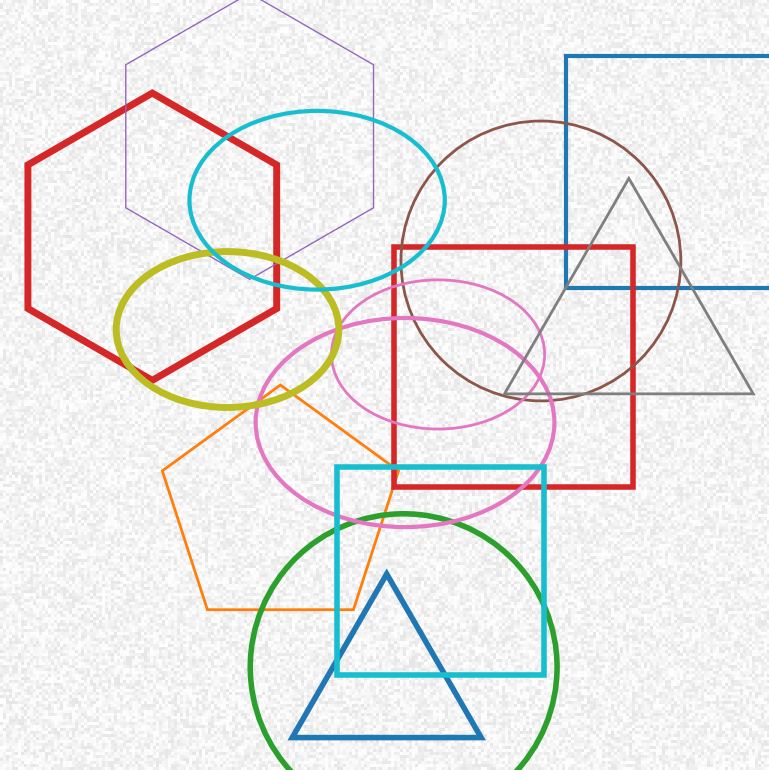[{"shape": "triangle", "thickness": 2, "radius": 0.71, "center": [0.502, 0.113]}, {"shape": "square", "thickness": 1.5, "radius": 0.76, "center": [0.886, 0.777]}, {"shape": "pentagon", "thickness": 1, "radius": 0.81, "center": [0.364, 0.339]}, {"shape": "circle", "thickness": 2, "radius": 1.0, "center": [0.524, 0.134]}, {"shape": "hexagon", "thickness": 2.5, "radius": 0.93, "center": [0.198, 0.693]}, {"shape": "square", "thickness": 2, "radius": 0.78, "center": [0.667, 0.524]}, {"shape": "hexagon", "thickness": 0.5, "radius": 0.93, "center": [0.324, 0.823]}, {"shape": "circle", "thickness": 1, "radius": 0.91, "center": [0.702, 0.661]}, {"shape": "oval", "thickness": 1.5, "radius": 0.97, "center": [0.526, 0.451]}, {"shape": "oval", "thickness": 1, "radius": 0.69, "center": [0.569, 0.54]}, {"shape": "triangle", "thickness": 1, "radius": 0.93, "center": [0.817, 0.582]}, {"shape": "oval", "thickness": 2.5, "radius": 0.72, "center": [0.296, 0.572]}, {"shape": "square", "thickness": 2, "radius": 0.67, "center": [0.572, 0.258]}, {"shape": "oval", "thickness": 1.5, "radius": 0.83, "center": [0.412, 0.74]}]